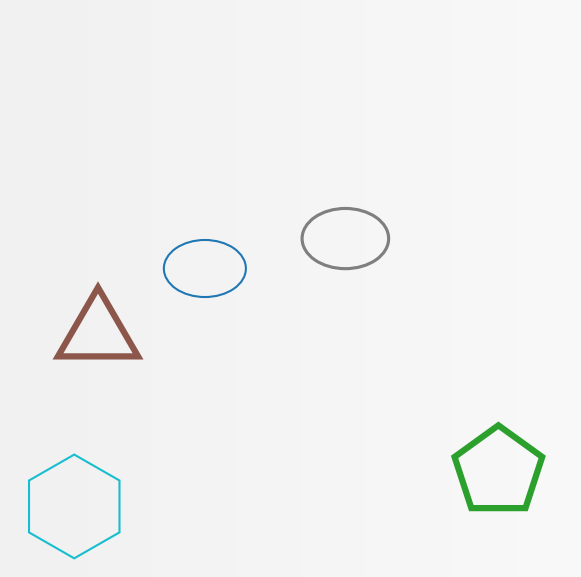[{"shape": "oval", "thickness": 1, "radius": 0.35, "center": [0.352, 0.534]}, {"shape": "pentagon", "thickness": 3, "radius": 0.4, "center": [0.857, 0.183]}, {"shape": "triangle", "thickness": 3, "radius": 0.4, "center": [0.169, 0.422]}, {"shape": "oval", "thickness": 1.5, "radius": 0.37, "center": [0.594, 0.586]}, {"shape": "hexagon", "thickness": 1, "radius": 0.45, "center": [0.128, 0.122]}]